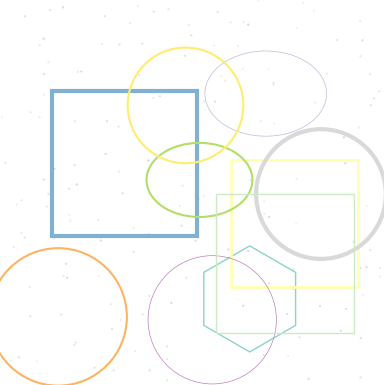[{"shape": "hexagon", "thickness": 1, "radius": 0.69, "center": [0.649, 0.224]}, {"shape": "square", "thickness": 2, "radius": 0.83, "center": [0.766, 0.419]}, {"shape": "oval", "thickness": 0.5, "radius": 0.79, "center": [0.69, 0.757]}, {"shape": "square", "thickness": 3, "radius": 0.94, "center": [0.323, 0.576]}, {"shape": "circle", "thickness": 1.5, "radius": 0.89, "center": [0.151, 0.177]}, {"shape": "oval", "thickness": 1.5, "radius": 0.69, "center": [0.518, 0.533]}, {"shape": "circle", "thickness": 3, "radius": 0.84, "center": [0.834, 0.496]}, {"shape": "circle", "thickness": 0.5, "radius": 0.83, "center": [0.551, 0.169]}, {"shape": "square", "thickness": 1, "radius": 0.9, "center": [0.74, 0.315]}, {"shape": "circle", "thickness": 1.5, "radius": 0.75, "center": [0.482, 0.726]}]